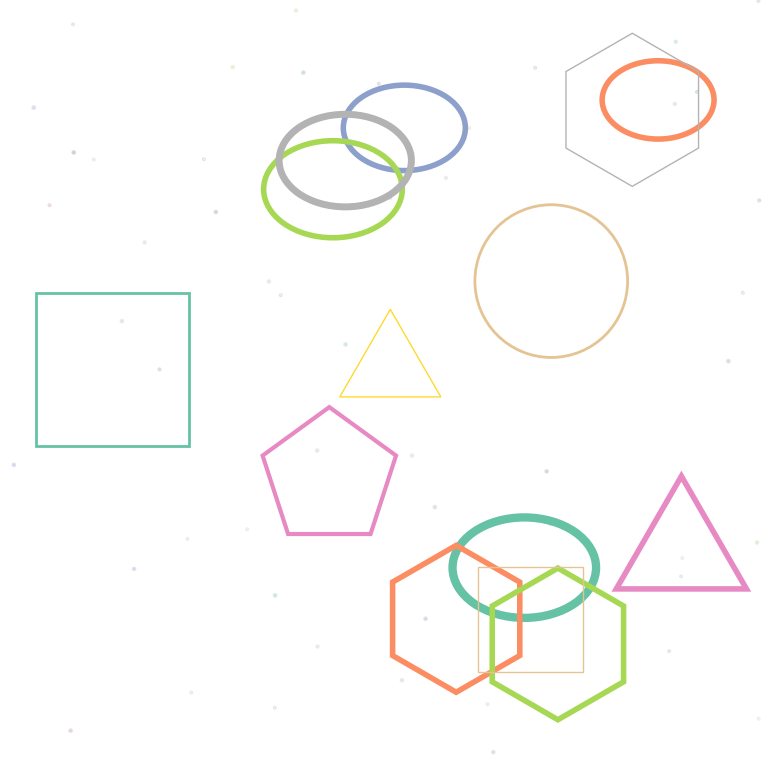[{"shape": "square", "thickness": 1, "radius": 0.5, "center": [0.146, 0.52]}, {"shape": "oval", "thickness": 3, "radius": 0.47, "center": [0.681, 0.263]}, {"shape": "hexagon", "thickness": 2, "radius": 0.48, "center": [0.592, 0.196]}, {"shape": "oval", "thickness": 2, "radius": 0.36, "center": [0.855, 0.87]}, {"shape": "oval", "thickness": 2, "radius": 0.4, "center": [0.525, 0.834]}, {"shape": "pentagon", "thickness": 1.5, "radius": 0.46, "center": [0.428, 0.38]}, {"shape": "triangle", "thickness": 2, "radius": 0.49, "center": [0.885, 0.284]}, {"shape": "oval", "thickness": 2, "radius": 0.45, "center": [0.432, 0.754]}, {"shape": "hexagon", "thickness": 2, "radius": 0.49, "center": [0.725, 0.164]}, {"shape": "triangle", "thickness": 0.5, "radius": 0.38, "center": [0.507, 0.522]}, {"shape": "square", "thickness": 0.5, "radius": 0.34, "center": [0.689, 0.195]}, {"shape": "circle", "thickness": 1, "radius": 0.5, "center": [0.716, 0.635]}, {"shape": "hexagon", "thickness": 0.5, "radius": 0.5, "center": [0.821, 0.857]}, {"shape": "oval", "thickness": 2.5, "radius": 0.43, "center": [0.448, 0.791]}]